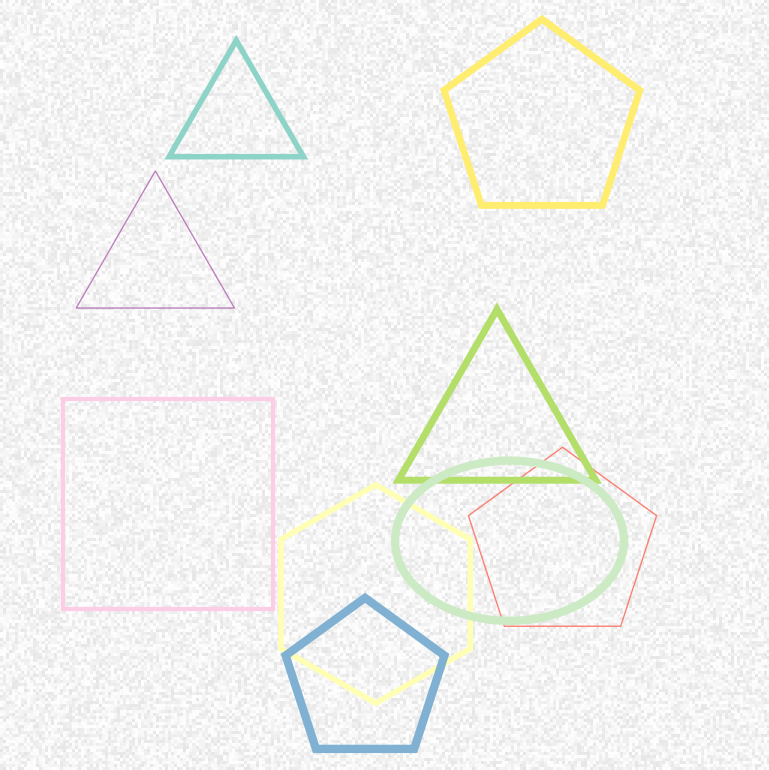[{"shape": "triangle", "thickness": 2, "radius": 0.5, "center": [0.307, 0.847]}, {"shape": "hexagon", "thickness": 2, "radius": 0.71, "center": [0.488, 0.229]}, {"shape": "pentagon", "thickness": 0.5, "radius": 0.64, "center": [0.731, 0.291]}, {"shape": "pentagon", "thickness": 3, "radius": 0.54, "center": [0.474, 0.115]}, {"shape": "triangle", "thickness": 2.5, "radius": 0.74, "center": [0.645, 0.45]}, {"shape": "square", "thickness": 1.5, "radius": 0.68, "center": [0.218, 0.345]}, {"shape": "triangle", "thickness": 0.5, "radius": 0.59, "center": [0.202, 0.659]}, {"shape": "oval", "thickness": 3, "radius": 0.74, "center": [0.662, 0.298]}, {"shape": "pentagon", "thickness": 2.5, "radius": 0.67, "center": [0.704, 0.841]}]